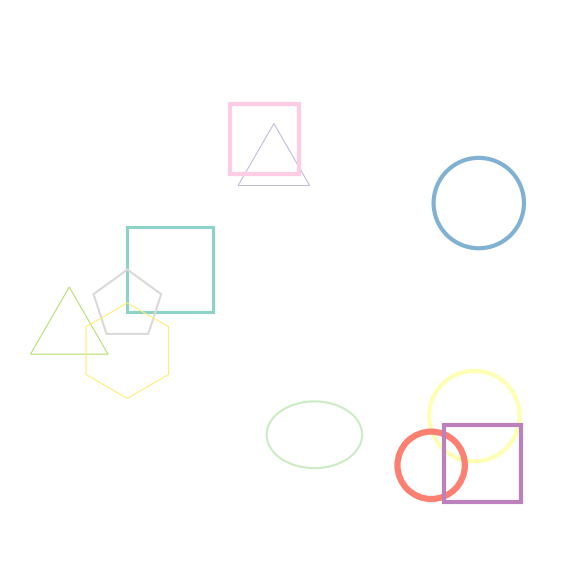[{"shape": "square", "thickness": 1.5, "radius": 0.37, "center": [0.295, 0.533]}, {"shape": "circle", "thickness": 2, "radius": 0.39, "center": [0.821, 0.279]}, {"shape": "triangle", "thickness": 0.5, "radius": 0.36, "center": [0.474, 0.714]}, {"shape": "circle", "thickness": 3, "radius": 0.29, "center": [0.747, 0.193]}, {"shape": "circle", "thickness": 2, "radius": 0.39, "center": [0.829, 0.648]}, {"shape": "triangle", "thickness": 0.5, "radius": 0.39, "center": [0.12, 0.425]}, {"shape": "square", "thickness": 2, "radius": 0.3, "center": [0.458, 0.758]}, {"shape": "pentagon", "thickness": 1, "radius": 0.31, "center": [0.221, 0.471]}, {"shape": "square", "thickness": 2, "radius": 0.33, "center": [0.836, 0.197]}, {"shape": "oval", "thickness": 1, "radius": 0.41, "center": [0.544, 0.246]}, {"shape": "hexagon", "thickness": 0.5, "radius": 0.41, "center": [0.22, 0.392]}]